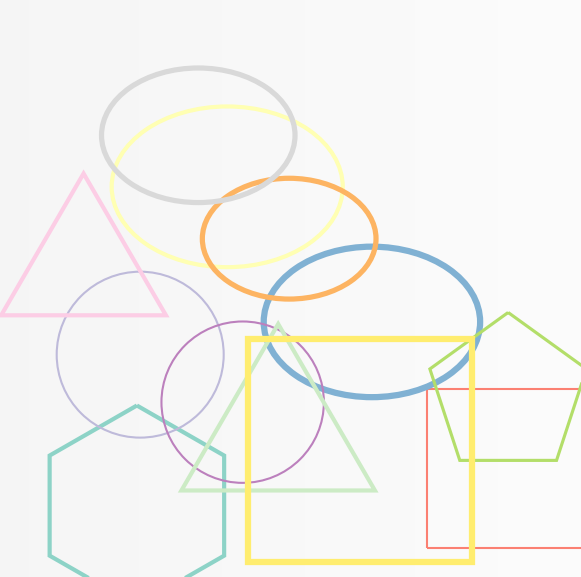[{"shape": "hexagon", "thickness": 2, "radius": 0.87, "center": [0.236, 0.124]}, {"shape": "oval", "thickness": 2, "radius": 0.99, "center": [0.391, 0.676]}, {"shape": "circle", "thickness": 1, "radius": 0.72, "center": [0.241, 0.385]}, {"shape": "square", "thickness": 1, "radius": 0.69, "center": [0.873, 0.188]}, {"shape": "oval", "thickness": 3, "radius": 0.93, "center": [0.64, 0.442]}, {"shape": "oval", "thickness": 2.5, "radius": 0.75, "center": [0.498, 0.586]}, {"shape": "pentagon", "thickness": 1.5, "radius": 0.71, "center": [0.874, 0.316]}, {"shape": "triangle", "thickness": 2, "radius": 0.82, "center": [0.144, 0.535]}, {"shape": "oval", "thickness": 2.5, "radius": 0.83, "center": [0.341, 0.765]}, {"shape": "circle", "thickness": 1, "radius": 0.7, "center": [0.417, 0.303]}, {"shape": "triangle", "thickness": 2, "radius": 0.96, "center": [0.479, 0.246]}, {"shape": "square", "thickness": 3, "radius": 0.96, "center": [0.619, 0.219]}]